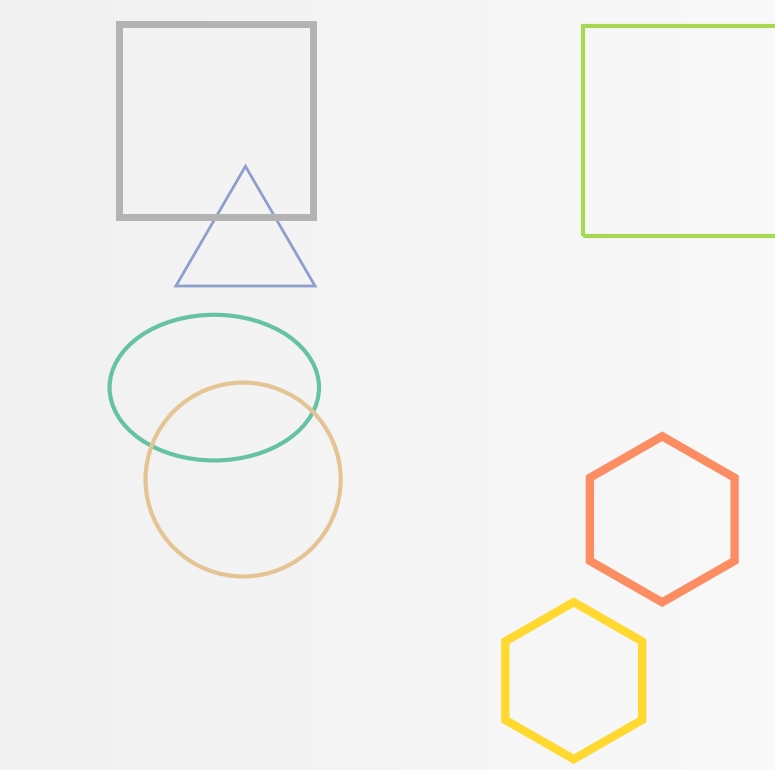[{"shape": "oval", "thickness": 1.5, "radius": 0.68, "center": [0.277, 0.497]}, {"shape": "hexagon", "thickness": 3, "radius": 0.54, "center": [0.854, 0.326]}, {"shape": "triangle", "thickness": 1, "radius": 0.52, "center": [0.317, 0.68]}, {"shape": "square", "thickness": 1.5, "radius": 0.68, "center": [0.889, 0.83]}, {"shape": "hexagon", "thickness": 3, "radius": 0.51, "center": [0.74, 0.116]}, {"shape": "circle", "thickness": 1.5, "radius": 0.63, "center": [0.314, 0.377]}, {"shape": "square", "thickness": 2.5, "radius": 0.63, "center": [0.279, 0.844]}]